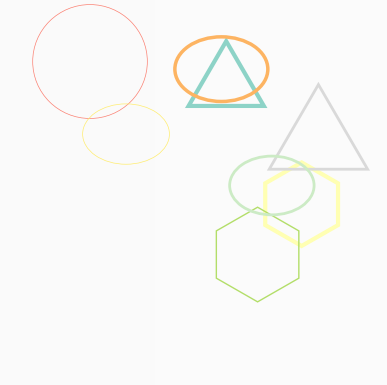[{"shape": "triangle", "thickness": 3, "radius": 0.56, "center": [0.584, 0.781]}, {"shape": "hexagon", "thickness": 3, "radius": 0.54, "center": [0.778, 0.47]}, {"shape": "circle", "thickness": 0.5, "radius": 0.74, "center": [0.232, 0.84]}, {"shape": "oval", "thickness": 2.5, "radius": 0.6, "center": [0.571, 0.82]}, {"shape": "hexagon", "thickness": 1, "radius": 0.61, "center": [0.665, 0.339]}, {"shape": "triangle", "thickness": 2, "radius": 0.73, "center": [0.822, 0.634]}, {"shape": "oval", "thickness": 2, "radius": 0.54, "center": [0.702, 0.518]}, {"shape": "oval", "thickness": 0.5, "radius": 0.56, "center": [0.325, 0.652]}]